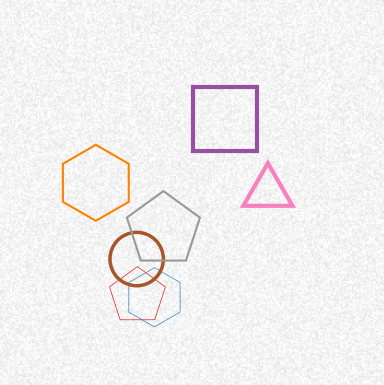[{"shape": "pentagon", "thickness": 0.5, "radius": 0.38, "center": [0.357, 0.231]}, {"shape": "hexagon", "thickness": 0.5, "radius": 0.38, "center": [0.401, 0.228]}, {"shape": "square", "thickness": 3, "radius": 0.42, "center": [0.583, 0.692]}, {"shape": "hexagon", "thickness": 1.5, "radius": 0.49, "center": [0.249, 0.525]}, {"shape": "circle", "thickness": 2.5, "radius": 0.35, "center": [0.355, 0.327]}, {"shape": "triangle", "thickness": 3, "radius": 0.37, "center": [0.696, 0.502]}, {"shape": "pentagon", "thickness": 1.5, "radius": 0.5, "center": [0.424, 0.404]}]